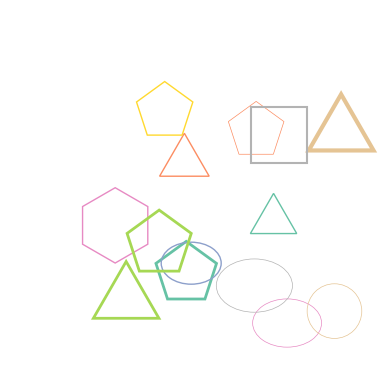[{"shape": "triangle", "thickness": 1, "radius": 0.35, "center": [0.711, 0.428]}, {"shape": "pentagon", "thickness": 2, "radius": 0.41, "center": [0.484, 0.29]}, {"shape": "triangle", "thickness": 1, "radius": 0.37, "center": [0.479, 0.579]}, {"shape": "pentagon", "thickness": 0.5, "radius": 0.38, "center": [0.665, 0.661]}, {"shape": "oval", "thickness": 1, "radius": 0.39, "center": [0.497, 0.316]}, {"shape": "hexagon", "thickness": 1, "radius": 0.49, "center": [0.299, 0.415]}, {"shape": "oval", "thickness": 0.5, "radius": 0.45, "center": [0.746, 0.161]}, {"shape": "pentagon", "thickness": 2, "radius": 0.44, "center": [0.413, 0.367]}, {"shape": "triangle", "thickness": 2, "radius": 0.49, "center": [0.328, 0.222]}, {"shape": "pentagon", "thickness": 1, "radius": 0.38, "center": [0.428, 0.711]}, {"shape": "circle", "thickness": 0.5, "radius": 0.35, "center": [0.869, 0.192]}, {"shape": "triangle", "thickness": 3, "radius": 0.49, "center": [0.886, 0.658]}, {"shape": "oval", "thickness": 0.5, "radius": 0.49, "center": [0.661, 0.258]}, {"shape": "square", "thickness": 1.5, "radius": 0.36, "center": [0.725, 0.649]}]